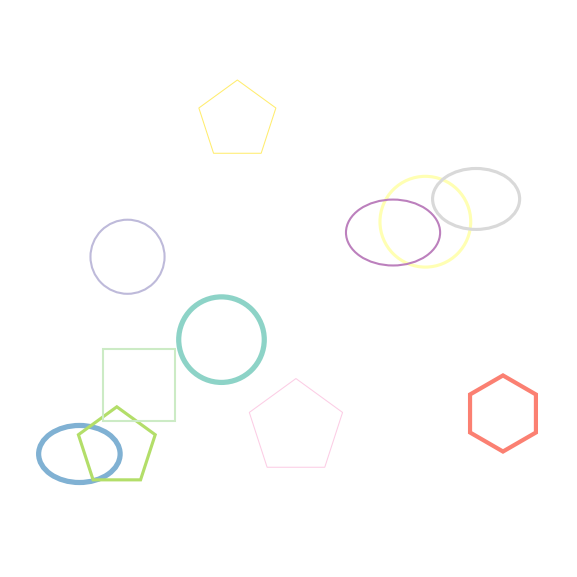[{"shape": "circle", "thickness": 2.5, "radius": 0.37, "center": [0.384, 0.411]}, {"shape": "circle", "thickness": 1.5, "radius": 0.39, "center": [0.737, 0.615]}, {"shape": "circle", "thickness": 1, "radius": 0.32, "center": [0.221, 0.555]}, {"shape": "hexagon", "thickness": 2, "radius": 0.33, "center": [0.871, 0.283]}, {"shape": "oval", "thickness": 2.5, "radius": 0.35, "center": [0.137, 0.213]}, {"shape": "pentagon", "thickness": 1.5, "radius": 0.35, "center": [0.202, 0.225]}, {"shape": "pentagon", "thickness": 0.5, "radius": 0.42, "center": [0.512, 0.259]}, {"shape": "oval", "thickness": 1.5, "radius": 0.38, "center": [0.824, 0.655]}, {"shape": "oval", "thickness": 1, "radius": 0.41, "center": [0.681, 0.596]}, {"shape": "square", "thickness": 1, "radius": 0.31, "center": [0.241, 0.333]}, {"shape": "pentagon", "thickness": 0.5, "radius": 0.35, "center": [0.411, 0.79]}]